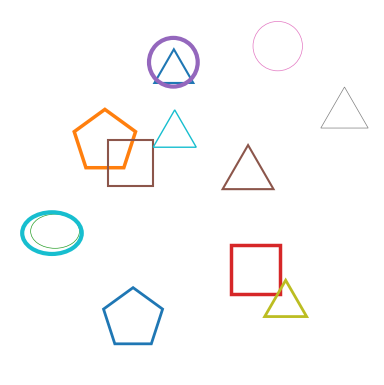[{"shape": "pentagon", "thickness": 2, "radius": 0.4, "center": [0.346, 0.172]}, {"shape": "triangle", "thickness": 1.5, "radius": 0.29, "center": [0.452, 0.814]}, {"shape": "pentagon", "thickness": 2.5, "radius": 0.42, "center": [0.272, 0.632]}, {"shape": "oval", "thickness": 0.5, "radius": 0.32, "center": [0.143, 0.399]}, {"shape": "square", "thickness": 2.5, "radius": 0.32, "center": [0.664, 0.3]}, {"shape": "circle", "thickness": 3, "radius": 0.32, "center": [0.45, 0.838]}, {"shape": "triangle", "thickness": 1.5, "radius": 0.38, "center": [0.644, 0.547]}, {"shape": "square", "thickness": 1.5, "radius": 0.3, "center": [0.339, 0.577]}, {"shape": "circle", "thickness": 0.5, "radius": 0.32, "center": [0.721, 0.88]}, {"shape": "triangle", "thickness": 0.5, "radius": 0.36, "center": [0.895, 0.703]}, {"shape": "triangle", "thickness": 2, "radius": 0.31, "center": [0.742, 0.209]}, {"shape": "triangle", "thickness": 1, "radius": 0.32, "center": [0.454, 0.65]}, {"shape": "oval", "thickness": 3, "radius": 0.39, "center": [0.135, 0.394]}]